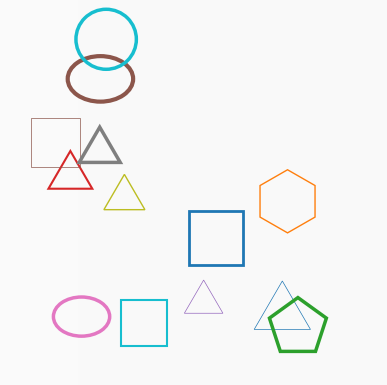[{"shape": "square", "thickness": 2, "radius": 0.35, "center": [0.557, 0.382]}, {"shape": "triangle", "thickness": 0.5, "radius": 0.42, "center": [0.729, 0.186]}, {"shape": "hexagon", "thickness": 1, "radius": 0.41, "center": [0.742, 0.477]}, {"shape": "pentagon", "thickness": 2.5, "radius": 0.39, "center": [0.769, 0.15]}, {"shape": "triangle", "thickness": 1.5, "radius": 0.33, "center": [0.182, 0.542]}, {"shape": "triangle", "thickness": 0.5, "radius": 0.29, "center": [0.526, 0.215]}, {"shape": "square", "thickness": 0.5, "radius": 0.32, "center": [0.143, 0.629]}, {"shape": "oval", "thickness": 3, "radius": 0.42, "center": [0.259, 0.795]}, {"shape": "oval", "thickness": 2.5, "radius": 0.36, "center": [0.21, 0.178]}, {"shape": "triangle", "thickness": 2.5, "radius": 0.31, "center": [0.257, 0.609]}, {"shape": "triangle", "thickness": 1, "radius": 0.31, "center": [0.321, 0.486]}, {"shape": "square", "thickness": 1.5, "radius": 0.3, "center": [0.371, 0.161]}, {"shape": "circle", "thickness": 2.5, "radius": 0.39, "center": [0.274, 0.898]}]